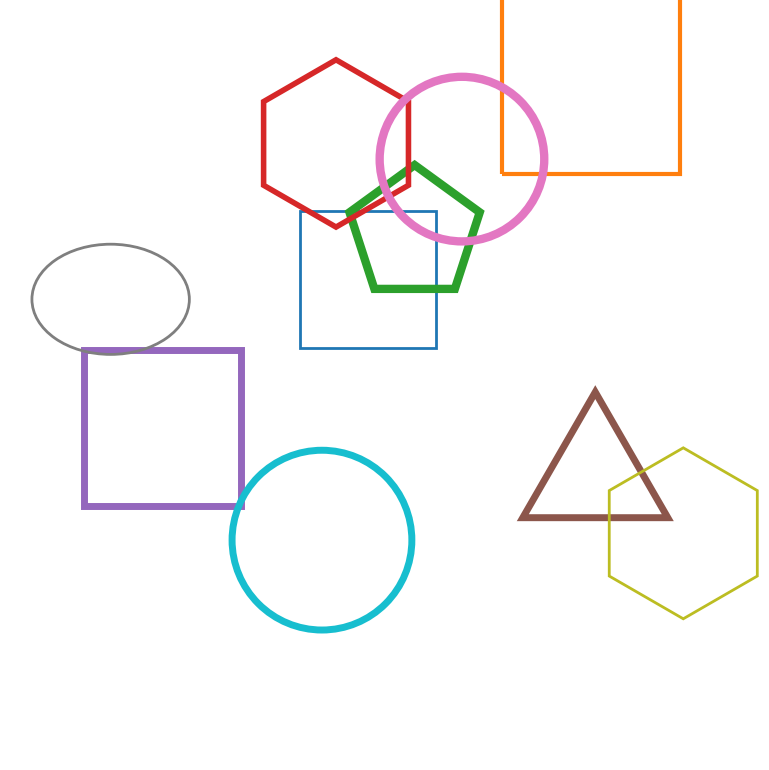[{"shape": "square", "thickness": 1, "radius": 0.44, "center": [0.478, 0.637]}, {"shape": "square", "thickness": 1.5, "radius": 0.58, "center": [0.768, 0.89]}, {"shape": "pentagon", "thickness": 3, "radius": 0.44, "center": [0.538, 0.697]}, {"shape": "hexagon", "thickness": 2, "radius": 0.54, "center": [0.436, 0.814]}, {"shape": "square", "thickness": 2.5, "radius": 0.51, "center": [0.211, 0.444]}, {"shape": "triangle", "thickness": 2.5, "radius": 0.54, "center": [0.773, 0.382]}, {"shape": "circle", "thickness": 3, "radius": 0.53, "center": [0.6, 0.793]}, {"shape": "oval", "thickness": 1, "radius": 0.51, "center": [0.144, 0.611]}, {"shape": "hexagon", "thickness": 1, "radius": 0.56, "center": [0.887, 0.307]}, {"shape": "circle", "thickness": 2.5, "radius": 0.58, "center": [0.418, 0.299]}]